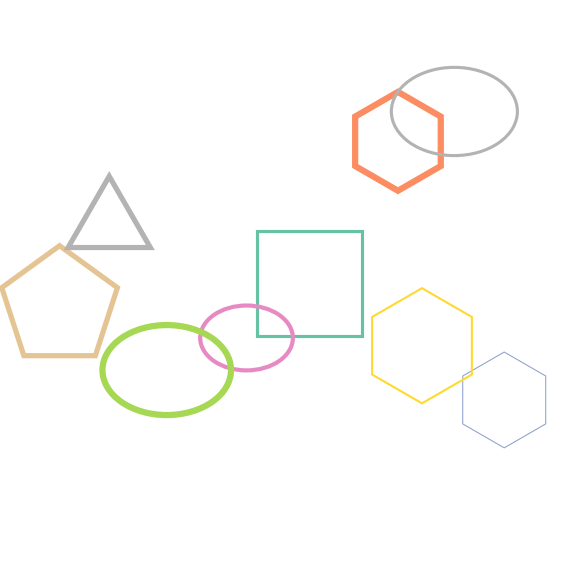[{"shape": "square", "thickness": 1.5, "radius": 0.45, "center": [0.536, 0.509]}, {"shape": "hexagon", "thickness": 3, "radius": 0.43, "center": [0.689, 0.754]}, {"shape": "hexagon", "thickness": 0.5, "radius": 0.41, "center": [0.873, 0.307]}, {"shape": "oval", "thickness": 2, "radius": 0.4, "center": [0.427, 0.414]}, {"shape": "oval", "thickness": 3, "radius": 0.56, "center": [0.289, 0.358]}, {"shape": "hexagon", "thickness": 1, "radius": 0.5, "center": [0.731, 0.4]}, {"shape": "pentagon", "thickness": 2.5, "radius": 0.53, "center": [0.103, 0.468]}, {"shape": "oval", "thickness": 1.5, "radius": 0.55, "center": [0.787, 0.806]}, {"shape": "triangle", "thickness": 2.5, "radius": 0.41, "center": [0.189, 0.612]}]